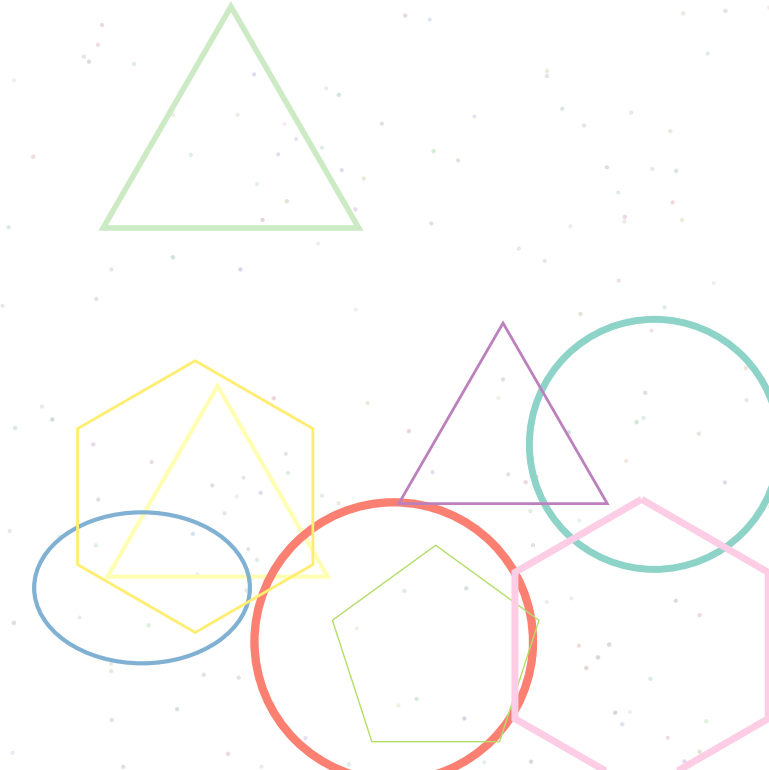[{"shape": "circle", "thickness": 2.5, "radius": 0.81, "center": [0.85, 0.423]}, {"shape": "triangle", "thickness": 1.5, "radius": 0.83, "center": [0.283, 0.334]}, {"shape": "circle", "thickness": 3, "radius": 0.9, "center": [0.511, 0.167]}, {"shape": "oval", "thickness": 1.5, "radius": 0.7, "center": [0.184, 0.237]}, {"shape": "pentagon", "thickness": 0.5, "radius": 0.71, "center": [0.566, 0.151]}, {"shape": "hexagon", "thickness": 2.5, "radius": 0.95, "center": [0.833, 0.162]}, {"shape": "triangle", "thickness": 1, "radius": 0.78, "center": [0.653, 0.424]}, {"shape": "triangle", "thickness": 2, "radius": 0.96, "center": [0.3, 0.8]}, {"shape": "hexagon", "thickness": 1, "radius": 0.88, "center": [0.254, 0.355]}]